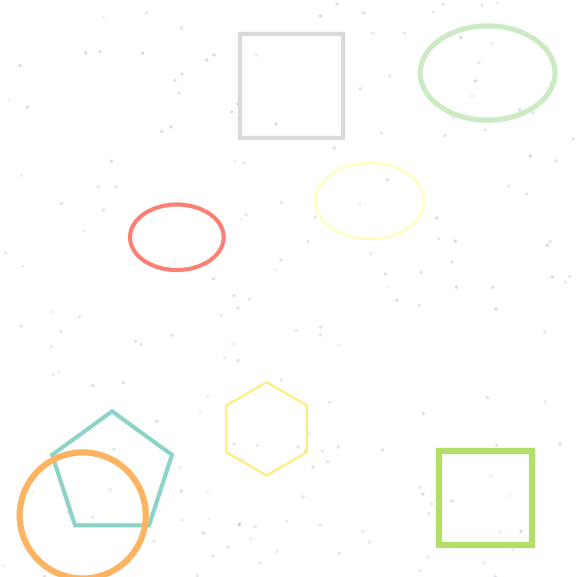[{"shape": "pentagon", "thickness": 2, "radius": 0.55, "center": [0.194, 0.178]}, {"shape": "oval", "thickness": 1, "radius": 0.47, "center": [0.64, 0.651]}, {"shape": "oval", "thickness": 2, "radius": 0.41, "center": [0.306, 0.588]}, {"shape": "circle", "thickness": 3, "radius": 0.55, "center": [0.143, 0.107]}, {"shape": "square", "thickness": 3, "radius": 0.41, "center": [0.84, 0.137]}, {"shape": "square", "thickness": 2, "radius": 0.45, "center": [0.505, 0.851]}, {"shape": "oval", "thickness": 2.5, "radius": 0.58, "center": [0.844, 0.873]}, {"shape": "hexagon", "thickness": 1, "radius": 0.4, "center": [0.462, 0.256]}]